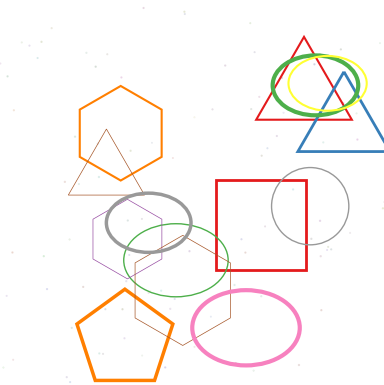[{"shape": "square", "thickness": 2, "radius": 0.59, "center": [0.678, 0.416]}, {"shape": "triangle", "thickness": 1.5, "radius": 0.72, "center": [0.79, 0.761]}, {"shape": "triangle", "thickness": 2, "radius": 0.69, "center": [0.893, 0.675]}, {"shape": "oval", "thickness": 1, "radius": 0.68, "center": [0.457, 0.324]}, {"shape": "oval", "thickness": 3, "radius": 0.56, "center": [0.819, 0.778]}, {"shape": "hexagon", "thickness": 0.5, "radius": 0.52, "center": [0.331, 0.379]}, {"shape": "hexagon", "thickness": 1.5, "radius": 0.61, "center": [0.314, 0.654]}, {"shape": "pentagon", "thickness": 2.5, "radius": 0.65, "center": [0.324, 0.118]}, {"shape": "oval", "thickness": 1.5, "radius": 0.51, "center": [0.851, 0.784]}, {"shape": "hexagon", "thickness": 0.5, "radius": 0.71, "center": [0.475, 0.246]}, {"shape": "triangle", "thickness": 0.5, "radius": 0.57, "center": [0.276, 0.55]}, {"shape": "oval", "thickness": 3, "radius": 0.7, "center": [0.639, 0.149]}, {"shape": "circle", "thickness": 1, "radius": 0.5, "center": [0.806, 0.464]}, {"shape": "oval", "thickness": 2.5, "radius": 0.55, "center": [0.386, 0.421]}]